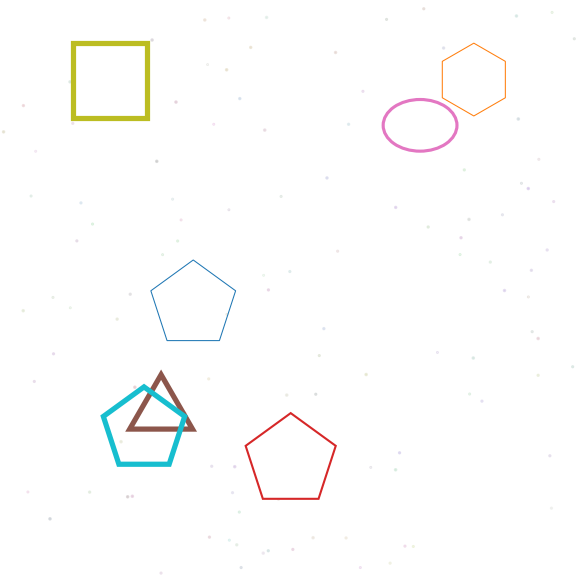[{"shape": "pentagon", "thickness": 0.5, "radius": 0.39, "center": [0.335, 0.472]}, {"shape": "hexagon", "thickness": 0.5, "radius": 0.32, "center": [0.82, 0.861]}, {"shape": "pentagon", "thickness": 1, "radius": 0.41, "center": [0.503, 0.202]}, {"shape": "triangle", "thickness": 2.5, "radius": 0.31, "center": [0.279, 0.288]}, {"shape": "oval", "thickness": 1.5, "radius": 0.32, "center": [0.727, 0.782]}, {"shape": "square", "thickness": 2.5, "radius": 0.32, "center": [0.191, 0.86]}, {"shape": "pentagon", "thickness": 2.5, "radius": 0.37, "center": [0.249, 0.255]}]